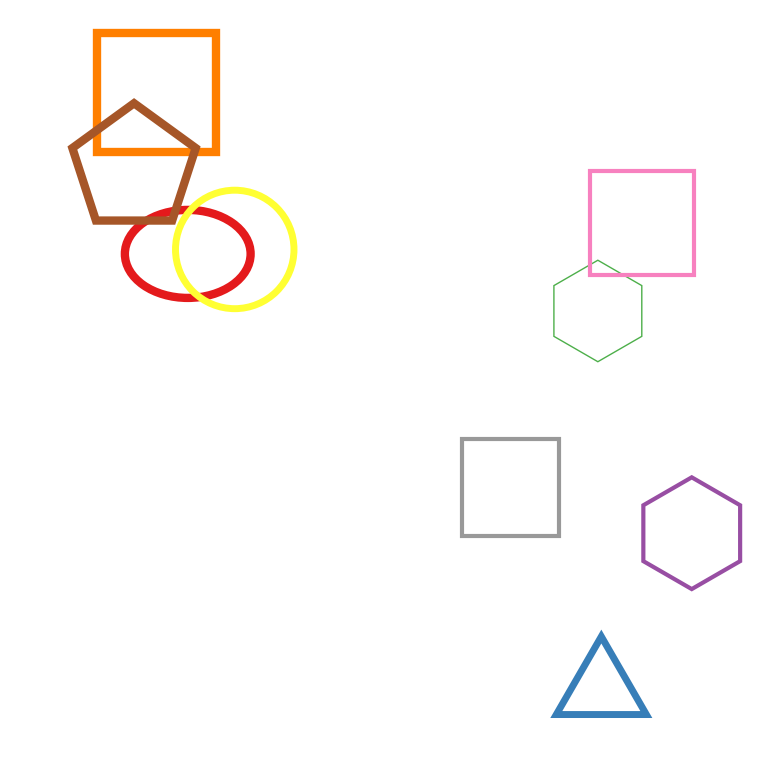[{"shape": "oval", "thickness": 3, "radius": 0.41, "center": [0.244, 0.67]}, {"shape": "triangle", "thickness": 2.5, "radius": 0.34, "center": [0.781, 0.106]}, {"shape": "hexagon", "thickness": 0.5, "radius": 0.33, "center": [0.776, 0.596]}, {"shape": "hexagon", "thickness": 1.5, "radius": 0.36, "center": [0.898, 0.308]}, {"shape": "square", "thickness": 3, "radius": 0.39, "center": [0.203, 0.879]}, {"shape": "circle", "thickness": 2.5, "radius": 0.38, "center": [0.305, 0.676]}, {"shape": "pentagon", "thickness": 3, "radius": 0.42, "center": [0.174, 0.782]}, {"shape": "square", "thickness": 1.5, "radius": 0.34, "center": [0.834, 0.71]}, {"shape": "square", "thickness": 1.5, "radius": 0.32, "center": [0.663, 0.367]}]